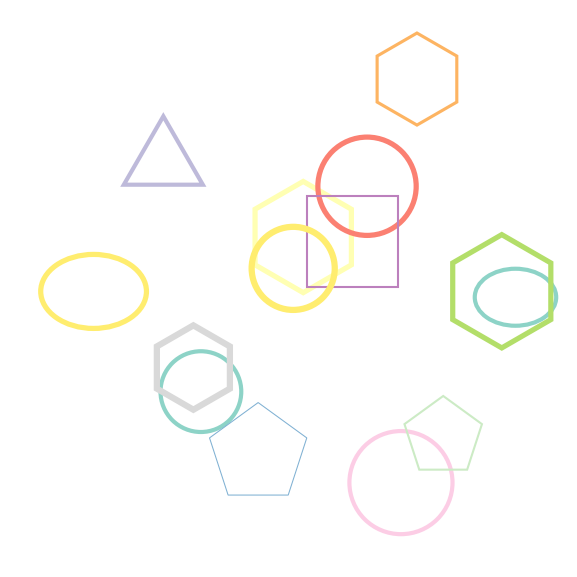[{"shape": "circle", "thickness": 2, "radius": 0.35, "center": [0.348, 0.321]}, {"shape": "oval", "thickness": 2, "radius": 0.35, "center": [0.893, 0.484]}, {"shape": "hexagon", "thickness": 2.5, "radius": 0.48, "center": [0.525, 0.589]}, {"shape": "triangle", "thickness": 2, "radius": 0.39, "center": [0.283, 0.719]}, {"shape": "circle", "thickness": 2.5, "radius": 0.43, "center": [0.636, 0.677]}, {"shape": "pentagon", "thickness": 0.5, "radius": 0.44, "center": [0.447, 0.214]}, {"shape": "hexagon", "thickness": 1.5, "radius": 0.4, "center": [0.722, 0.862]}, {"shape": "hexagon", "thickness": 2.5, "radius": 0.49, "center": [0.869, 0.495]}, {"shape": "circle", "thickness": 2, "radius": 0.45, "center": [0.694, 0.163]}, {"shape": "hexagon", "thickness": 3, "radius": 0.37, "center": [0.335, 0.363]}, {"shape": "square", "thickness": 1, "radius": 0.39, "center": [0.61, 0.581]}, {"shape": "pentagon", "thickness": 1, "radius": 0.35, "center": [0.767, 0.243]}, {"shape": "oval", "thickness": 2.5, "radius": 0.46, "center": [0.162, 0.495]}, {"shape": "circle", "thickness": 3, "radius": 0.36, "center": [0.508, 0.534]}]